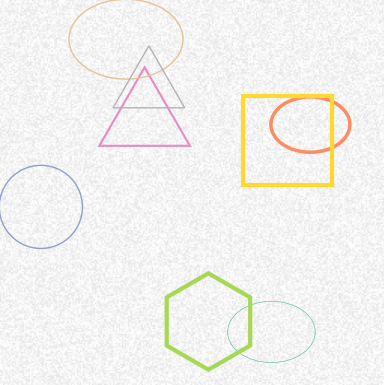[{"shape": "oval", "thickness": 0.5, "radius": 0.57, "center": [0.705, 0.138]}, {"shape": "oval", "thickness": 2.5, "radius": 0.51, "center": [0.806, 0.676]}, {"shape": "circle", "thickness": 1, "radius": 0.54, "center": [0.106, 0.463]}, {"shape": "triangle", "thickness": 1.5, "radius": 0.68, "center": [0.376, 0.689]}, {"shape": "hexagon", "thickness": 3, "radius": 0.63, "center": [0.541, 0.165]}, {"shape": "square", "thickness": 3, "radius": 0.58, "center": [0.747, 0.635]}, {"shape": "oval", "thickness": 1, "radius": 0.74, "center": [0.327, 0.898]}, {"shape": "triangle", "thickness": 1, "radius": 0.54, "center": [0.387, 0.774]}]